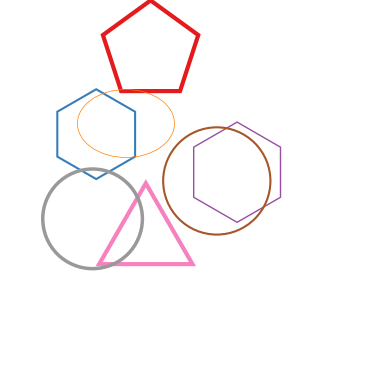[{"shape": "pentagon", "thickness": 3, "radius": 0.65, "center": [0.391, 0.869]}, {"shape": "hexagon", "thickness": 1.5, "radius": 0.58, "center": [0.25, 0.652]}, {"shape": "hexagon", "thickness": 1, "radius": 0.65, "center": [0.616, 0.553]}, {"shape": "oval", "thickness": 0.5, "radius": 0.63, "center": [0.327, 0.679]}, {"shape": "circle", "thickness": 1.5, "radius": 0.7, "center": [0.563, 0.53]}, {"shape": "triangle", "thickness": 3, "radius": 0.7, "center": [0.379, 0.384]}, {"shape": "circle", "thickness": 2.5, "radius": 0.65, "center": [0.24, 0.432]}]